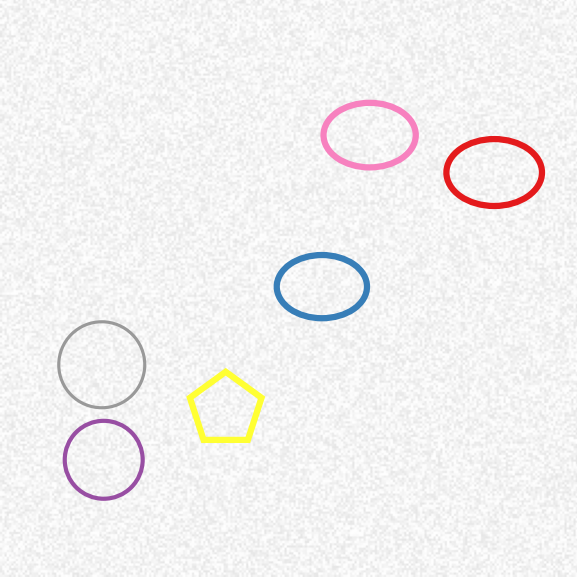[{"shape": "oval", "thickness": 3, "radius": 0.41, "center": [0.856, 0.7]}, {"shape": "oval", "thickness": 3, "radius": 0.39, "center": [0.557, 0.503]}, {"shape": "circle", "thickness": 2, "radius": 0.34, "center": [0.18, 0.203]}, {"shape": "pentagon", "thickness": 3, "radius": 0.33, "center": [0.391, 0.29]}, {"shape": "oval", "thickness": 3, "radius": 0.4, "center": [0.64, 0.765]}, {"shape": "circle", "thickness": 1.5, "radius": 0.37, "center": [0.176, 0.368]}]